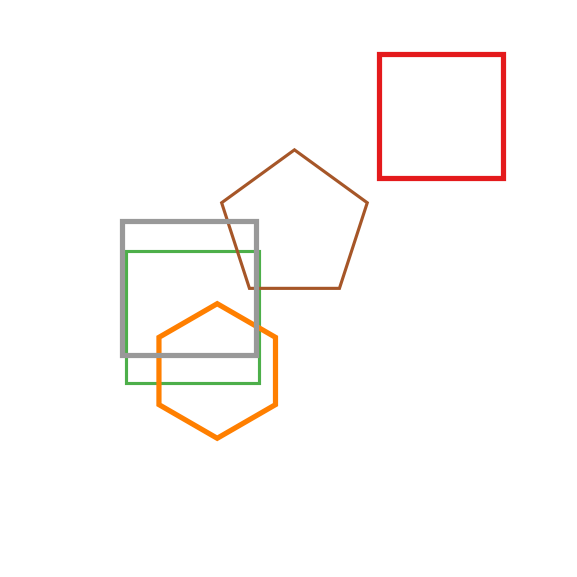[{"shape": "square", "thickness": 2.5, "radius": 0.54, "center": [0.764, 0.798]}, {"shape": "square", "thickness": 1.5, "radius": 0.57, "center": [0.333, 0.451]}, {"shape": "hexagon", "thickness": 2.5, "radius": 0.58, "center": [0.376, 0.357]}, {"shape": "pentagon", "thickness": 1.5, "radius": 0.66, "center": [0.51, 0.607]}, {"shape": "square", "thickness": 2.5, "radius": 0.58, "center": [0.327, 0.5]}]